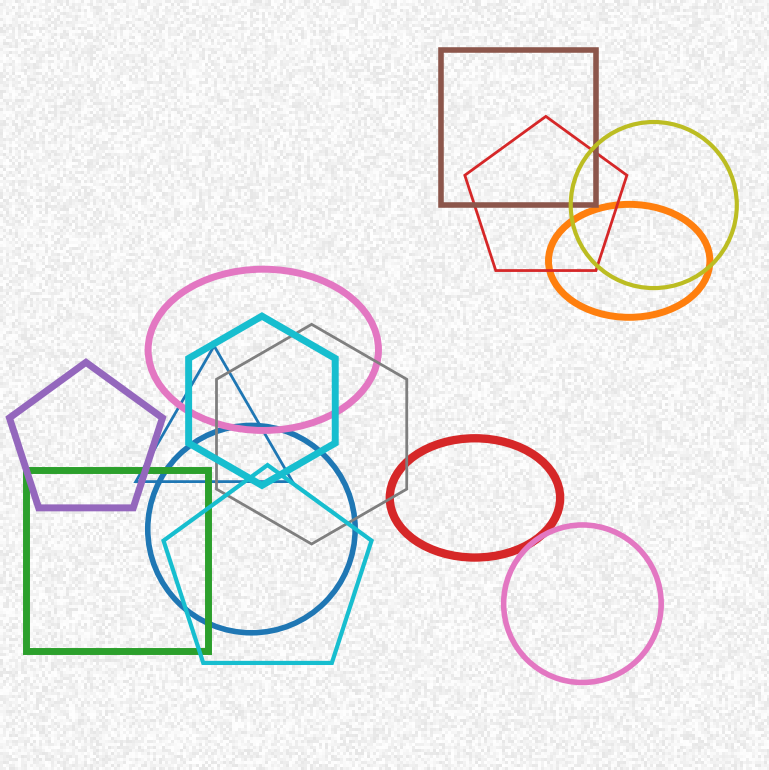[{"shape": "triangle", "thickness": 1, "radius": 0.59, "center": [0.278, 0.433]}, {"shape": "circle", "thickness": 2, "radius": 0.67, "center": [0.327, 0.313]}, {"shape": "oval", "thickness": 2.5, "radius": 0.52, "center": [0.817, 0.661]}, {"shape": "square", "thickness": 2.5, "radius": 0.59, "center": [0.152, 0.272]}, {"shape": "oval", "thickness": 3, "radius": 0.55, "center": [0.617, 0.353]}, {"shape": "pentagon", "thickness": 1, "radius": 0.55, "center": [0.709, 0.738]}, {"shape": "pentagon", "thickness": 2.5, "radius": 0.52, "center": [0.112, 0.425]}, {"shape": "square", "thickness": 2, "radius": 0.5, "center": [0.674, 0.834]}, {"shape": "oval", "thickness": 2.5, "radius": 0.75, "center": [0.342, 0.546]}, {"shape": "circle", "thickness": 2, "radius": 0.51, "center": [0.756, 0.216]}, {"shape": "hexagon", "thickness": 1, "radius": 0.71, "center": [0.405, 0.436]}, {"shape": "circle", "thickness": 1.5, "radius": 0.54, "center": [0.849, 0.734]}, {"shape": "pentagon", "thickness": 1.5, "radius": 0.71, "center": [0.347, 0.254]}, {"shape": "hexagon", "thickness": 2.5, "radius": 0.55, "center": [0.34, 0.48]}]